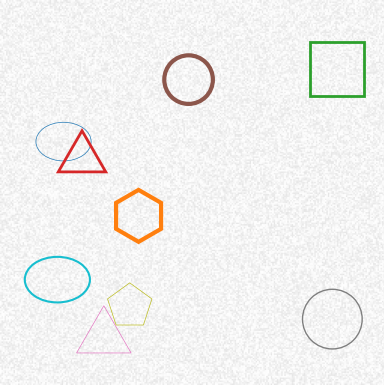[{"shape": "oval", "thickness": 0.5, "radius": 0.36, "center": [0.165, 0.632]}, {"shape": "hexagon", "thickness": 3, "radius": 0.34, "center": [0.36, 0.439]}, {"shape": "square", "thickness": 2, "radius": 0.35, "center": [0.875, 0.821]}, {"shape": "triangle", "thickness": 2, "radius": 0.36, "center": [0.213, 0.589]}, {"shape": "circle", "thickness": 3, "radius": 0.32, "center": [0.49, 0.793]}, {"shape": "triangle", "thickness": 0.5, "radius": 0.41, "center": [0.27, 0.124]}, {"shape": "circle", "thickness": 1, "radius": 0.39, "center": [0.863, 0.171]}, {"shape": "pentagon", "thickness": 0.5, "radius": 0.3, "center": [0.337, 0.205]}, {"shape": "oval", "thickness": 1.5, "radius": 0.42, "center": [0.149, 0.274]}]